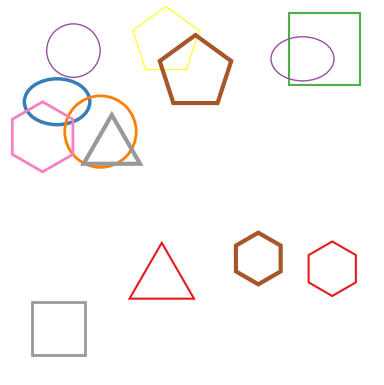[{"shape": "triangle", "thickness": 1.5, "radius": 0.48, "center": [0.42, 0.273]}, {"shape": "hexagon", "thickness": 1.5, "radius": 0.35, "center": [0.863, 0.302]}, {"shape": "oval", "thickness": 2.5, "radius": 0.43, "center": [0.148, 0.736]}, {"shape": "square", "thickness": 1.5, "radius": 0.47, "center": [0.843, 0.873]}, {"shape": "circle", "thickness": 1, "radius": 0.35, "center": [0.191, 0.869]}, {"shape": "oval", "thickness": 1, "radius": 0.41, "center": [0.786, 0.847]}, {"shape": "circle", "thickness": 2, "radius": 0.46, "center": [0.261, 0.658]}, {"shape": "pentagon", "thickness": 1, "radius": 0.45, "center": [0.431, 0.893]}, {"shape": "hexagon", "thickness": 3, "radius": 0.34, "center": [0.671, 0.329]}, {"shape": "pentagon", "thickness": 3, "radius": 0.49, "center": [0.508, 0.811]}, {"shape": "hexagon", "thickness": 2, "radius": 0.45, "center": [0.111, 0.645]}, {"shape": "triangle", "thickness": 3, "radius": 0.42, "center": [0.29, 0.617]}, {"shape": "square", "thickness": 2, "radius": 0.35, "center": [0.152, 0.147]}]